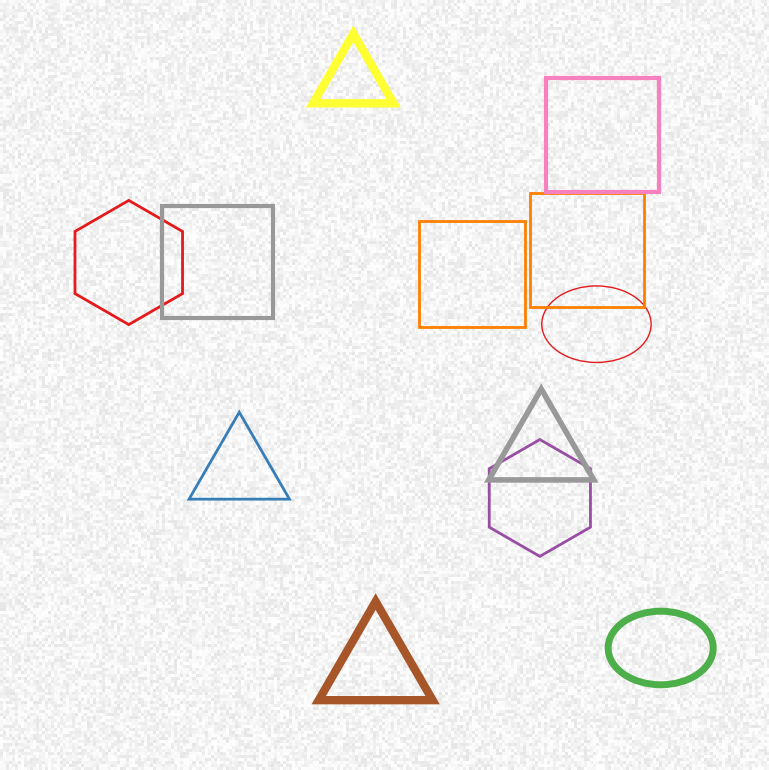[{"shape": "oval", "thickness": 0.5, "radius": 0.36, "center": [0.775, 0.579]}, {"shape": "hexagon", "thickness": 1, "radius": 0.4, "center": [0.167, 0.659]}, {"shape": "triangle", "thickness": 1, "radius": 0.38, "center": [0.311, 0.389]}, {"shape": "oval", "thickness": 2.5, "radius": 0.34, "center": [0.858, 0.158]}, {"shape": "hexagon", "thickness": 1, "radius": 0.38, "center": [0.701, 0.353]}, {"shape": "square", "thickness": 1, "radius": 0.37, "center": [0.763, 0.675]}, {"shape": "square", "thickness": 1, "radius": 0.35, "center": [0.613, 0.644]}, {"shape": "triangle", "thickness": 3, "radius": 0.3, "center": [0.459, 0.896]}, {"shape": "triangle", "thickness": 3, "radius": 0.43, "center": [0.488, 0.133]}, {"shape": "square", "thickness": 1.5, "radius": 0.37, "center": [0.783, 0.825]}, {"shape": "triangle", "thickness": 2, "radius": 0.39, "center": [0.703, 0.416]}, {"shape": "square", "thickness": 1.5, "radius": 0.36, "center": [0.283, 0.66]}]